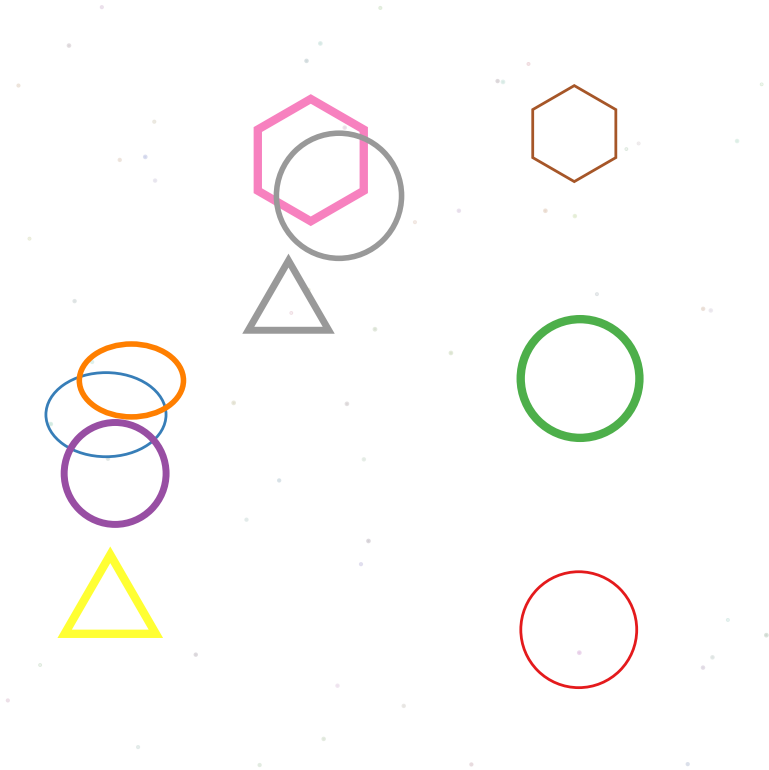[{"shape": "circle", "thickness": 1, "radius": 0.38, "center": [0.752, 0.182]}, {"shape": "oval", "thickness": 1, "radius": 0.39, "center": [0.138, 0.461]}, {"shape": "circle", "thickness": 3, "radius": 0.39, "center": [0.753, 0.508]}, {"shape": "circle", "thickness": 2.5, "radius": 0.33, "center": [0.15, 0.385]}, {"shape": "oval", "thickness": 2, "radius": 0.34, "center": [0.171, 0.506]}, {"shape": "triangle", "thickness": 3, "radius": 0.34, "center": [0.143, 0.211]}, {"shape": "hexagon", "thickness": 1, "radius": 0.31, "center": [0.746, 0.826]}, {"shape": "hexagon", "thickness": 3, "radius": 0.4, "center": [0.404, 0.792]}, {"shape": "triangle", "thickness": 2.5, "radius": 0.3, "center": [0.375, 0.601]}, {"shape": "circle", "thickness": 2, "radius": 0.41, "center": [0.44, 0.746]}]